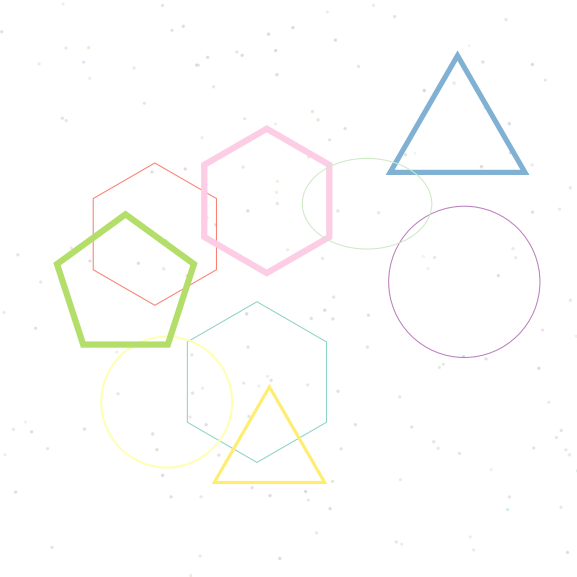[{"shape": "hexagon", "thickness": 0.5, "radius": 0.7, "center": [0.445, 0.338]}, {"shape": "circle", "thickness": 1, "radius": 0.57, "center": [0.289, 0.303]}, {"shape": "hexagon", "thickness": 0.5, "radius": 0.62, "center": [0.268, 0.594]}, {"shape": "triangle", "thickness": 2.5, "radius": 0.67, "center": [0.792, 0.768]}, {"shape": "pentagon", "thickness": 3, "radius": 0.62, "center": [0.217, 0.503]}, {"shape": "hexagon", "thickness": 3, "radius": 0.62, "center": [0.462, 0.651]}, {"shape": "circle", "thickness": 0.5, "radius": 0.65, "center": [0.804, 0.511]}, {"shape": "oval", "thickness": 0.5, "radius": 0.56, "center": [0.636, 0.646]}, {"shape": "triangle", "thickness": 1.5, "radius": 0.55, "center": [0.467, 0.219]}]